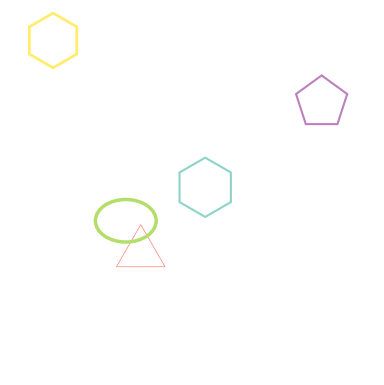[{"shape": "hexagon", "thickness": 1.5, "radius": 0.38, "center": [0.533, 0.514]}, {"shape": "triangle", "thickness": 0.5, "radius": 0.36, "center": [0.366, 0.344]}, {"shape": "oval", "thickness": 2.5, "radius": 0.39, "center": [0.327, 0.427]}, {"shape": "pentagon", "thickness": 1.5, "radius": 0.35, "center": [0.835, 0.734]}, {"shape": "hexagon", "thickness": 2, "radius": 0.36, "center": [0.138, 0.895]}]